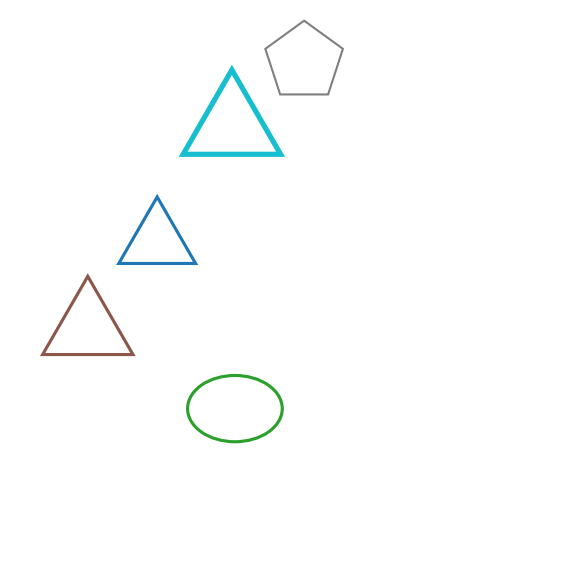[{"shape": "triangle", "thickness": 1.5, "radius": 0.38, "center": [0.272, 0.581]}, {"shape": "oval", "thickness": 1.5, "radius": 0.41, "center": [0.407, 0.292]}, {"shape": "triangle", "thickness": 1.5, "radius": 0.45, "center": [0.152, 0.43]}, {"shape": "pentagon", "thickness": 1, "radius": 0.35, "center": [0.527, 0.893]}, {"shape": "triangle", "thickness": 2.5, "radius": 0.49, "center": [0.401, 0.781]}]